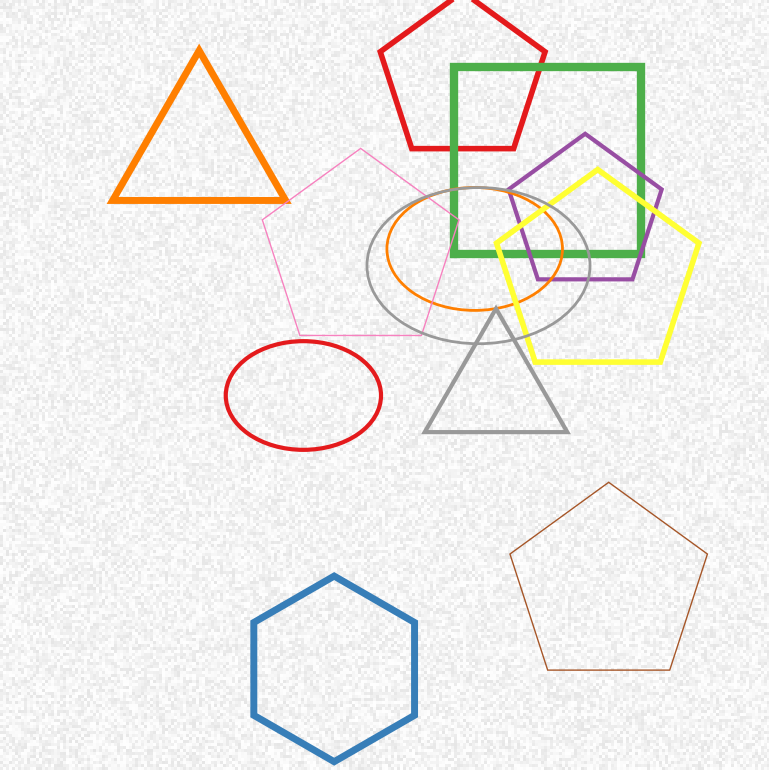[{"shape": "pentagon", "thickness": 2, "radius": 0.56, "center": [0.601, 0.898]}, {"shape": "oval", "thickness": 1.5, "radius": 0.5, "center": [0.394, 0.486]}, {"shape": "hexagon", "thickness": 2.5, "radius": 0.6, "center": [0.434, 0.131]}, {"shape": "square", "thickness": 3, "radius": 0.61, "center": [0.711, 0.792]}, {"shape": "pentagon", "thickness": 1.5, "radius": 0.52, "center": [0.76, 0.722]}, {"shape": "oval", "thickness": 1, "radius": 0.57, "center": [0.616, 0.677]}, {"shape": "triangle", "thickness": 2.5, "radius": 0.65, "center": [0.259, 0.805]}, {"shape": "pentagon", "thickness": 2, "radius": 0.69, "center": [0.776, 0.642]}, {"shape": "pentagon", "thickness": 0.5, "radius": 0.67, "center": [0.791, 0.239]}, {"shape": "pentagon", "thickness": 0.5, "radius": 0.67, "center": [0.468, 0.673]}, {"shape": "triangle", "thickness": 1.5, "radius": 0.53, "center": [0.644, 0.492]}, {"shape": "oval", "thickness": 1, "radius": 0.72, "center": [0.621, 0.655]}]